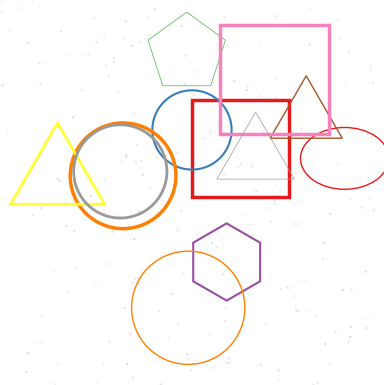[{"shape": "square", "thickness": 2.5, "radius": 0.63, "center": [0.624, 0.615]}, {"shape": "oval", "thickness": 1, "radius": 0.57, "center": [0.895, 0.589]}, {"shape": "circle", "thickness": 1.5, "radius": 0.51, "center": [0.499, 0.663]}, {"shape": "pentagon", "thickness": 0.5, "radius": 0.53, "center": [0.485, 0.863]}, {"shape": "hexagon", "thickness": 1.5, "radius": 0.5, "center": [0.589, 0.319]}, {"shape": "circle", "thickness": 2.5, "radius": 0.69, "center": [0.32, 0.543]}, {"shape": "circle", "thickness": 1, "radius": 0.74, "center": [0.489, 0.201]}, {"shape": "triangle", "thickness": 2, "radius": 0.7, "center": [0.15, 0.54]}, {"shape": "triangle", "thickness": 1, "radius": 0.54, "center": [0.795, 0.695]}, {"shape": "square", "thickness": 2.5, "radius": 0.71, "center": [0.712, 0.793]}, {"shape": "circle", "thickness": 2, "radius": 0.61, "center": [0.312, 0.555]}, {"shape": "triangle", "thickness": 0.5, "radius": 0.58, "center": [0.664, 0.593]}]